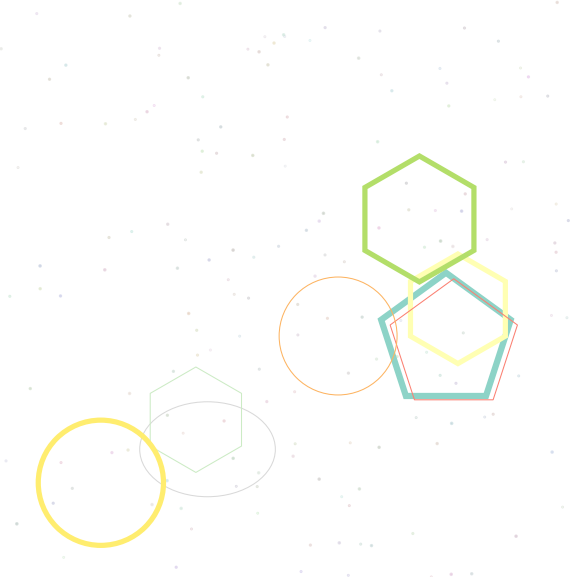[{"shape": "pentagon", "thickness": 3, "radius": 0.59, "center": [0.772, 0.409]}, {"shape": "hexagon", "thickness": 2.5, "radius": 0.47, "center": [0.793, 0.464]}, {"shape": "pentagon", "thickness": 0.5, "radius": 0.58, "center": [0.786, 0.401]}, {"shape": "circle", "thickness": 0.5, "radius": 0.51, "center": [0.585, 0.417]}, {"shape": "hexagon", "thickness": 2.5, "radius": 0.54, "center": [0.726, 0.62]}, {"shape": "oval", "thickness": 0.5, "radius": 0.59, "center": [0.359, 0.221]}, {"shape": "hexagon", "thickness": 0.5, "radius": 0.46, "center": [0.339, 0.272]}, {"shape": "circle", "thickness": 2.5, "radius": 0.54, "center": [0.175, 0.163]}]